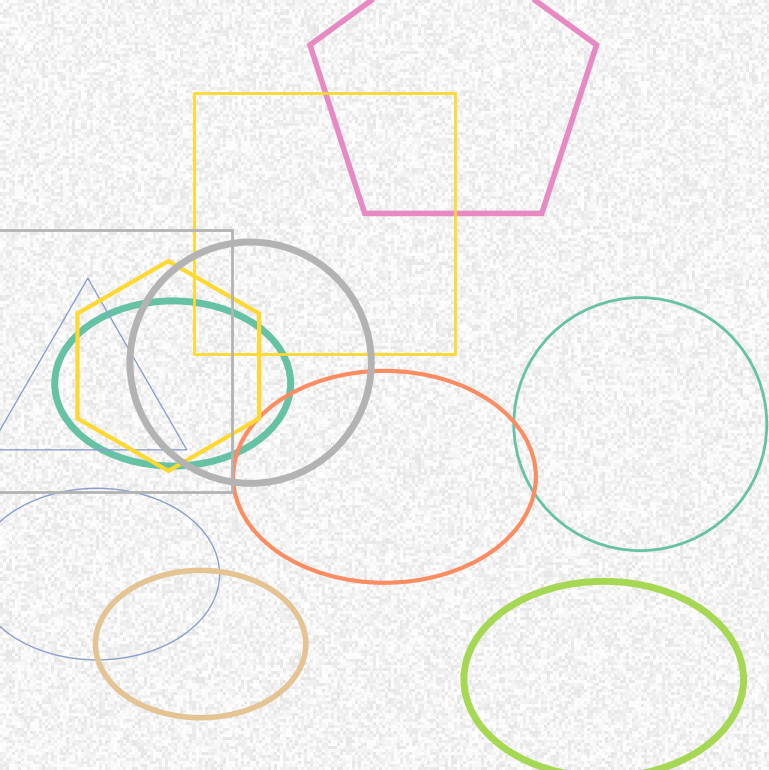[{"shape": "circle", "thickness": 1, "radius": 0.82, "center": [0.832, 0.449]}, {"shape": "oval", "thickness": 2.5, "radius": 0.77, "center": [0.224, 0.502]}, {"shape": "oval", "thickness": 1.5, "radius": 0.98, "center": [0.499, 0.381]}, {"shape": "triangle", "thickness": 0.5, "radius": 0.74, "center": [0.114, 0.49]}, {"shape": "oval", "thickness": 0.5, "radius": 0.8, "center": [0.126, 0.254]}, {"shape": "pentagon", "thickness": 2, "radius": 0.98, "center": [0.589, 0.881]}, {"shape": "oval", "thickness": 2.5, "radius": 0.91, "center": [0.784, 0.118]}, {"shape": "hexagon", "thickness": 1.5, "radius": 0.68, "center": [0.219, 0.525]}, {"shape": "square", "thickness": 1, "radius": 0.85, "center": [0.421, 0.709]}, {"shape": "oval", "thickness": 2, "radius": 0.68, "center": [0.261, 0.164]}, {"shape": "square", "thickness": 1, "radius": 0.85, "center": [0.132, 0.531]}, {"shape": "circle", "thickness": 2.5, "radius": 0.78, "center": [0.325, 0.529]}]